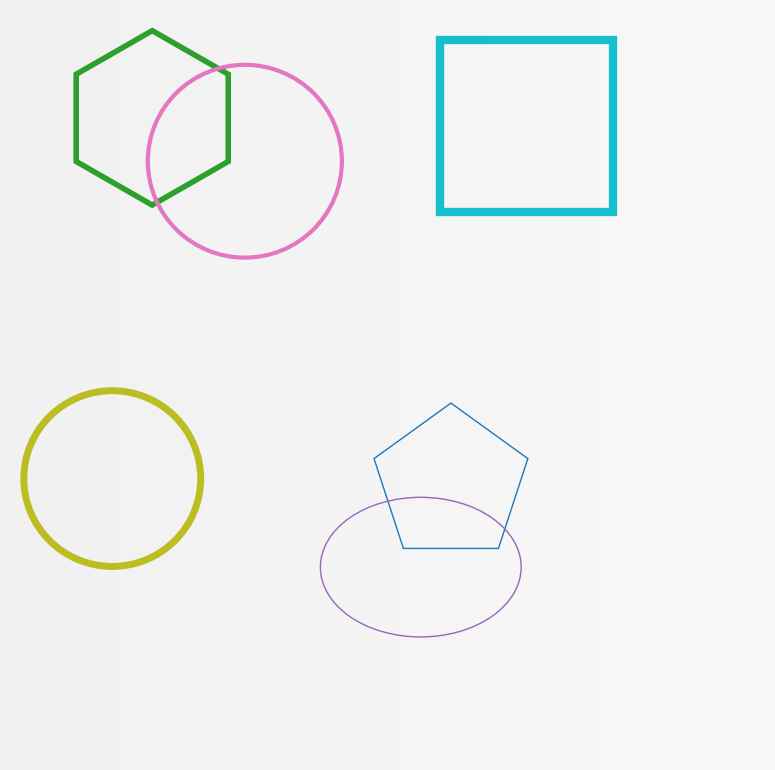[{"shape": "pentagon", "thickness": 0.5, "radius": 0.52, "center": [0.582, 0.372]}, {"shape": "hexagon", "thickness": 2, "radius": 0.57, "center": [0.196, 0.847]}, {"shape": "oval", "thickness": 0.5, "radius": 0.65, "center": [0.543, 0.263]}, {"shape": "circle", "thickness": 1.5, "radius": 0.63, "center": [0.316, 0.791]}, {"shape": "circle", "thickness": 2.5, "radius": 0.57, "center": [0.145, 0.378]}, {"shape": "square", "thickness": 3, "radius": 0.56, "center": [0.68, 0.836]}]